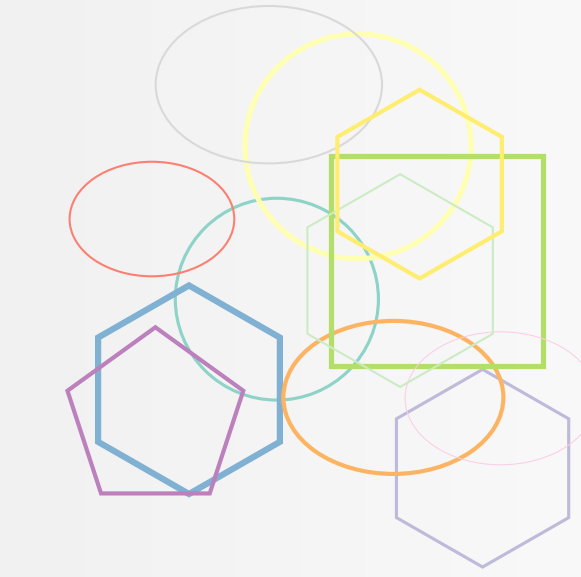[{"shape": "circle", "thickness": 1.5, "radius": 0.87, "center": [0.476, 0.481]}, {"shape": "circle", "thickness": 2.5, "radius": 0.97, "center": [0.616, 0.746]}, {"shape": "hexagon", "thickness": 1.5, "radius": 0.86, "center": [0.83, 0.188]}, {"shape": "oval", "thickness": 1, "radius": 0.71, "center": [0.261, 0.62]}, {"shape": "hexagon", "thickness": 3, "radius": 0.9, "center": [0.325, 0.324]}, {"shape": "oval", "thickness": 2, "radius": 0.95, "center": [0.677, 0.311]}, {"shape": "square", "thickness": 2.5, "radius": 0.91, "center": [0.752, 0.548]}, {"shape": "oval", "thickness": 0.5, "radius": 0.82, "center": [0.861, 0.309]}, {"shape": "oval", "thickness": 1, "radius": 0.97, "center": [0.463, 0.852]}, {"shape": "pentagon", "thickness": 2, "radius": 0.8, "center": [0.267, 0.273]}, {"shape": "hexagon", "thickness": 1, "radius": 0.92, "center": [0.688, 0.513]}, {"shape": "hexagon", "thickness": 2, "radius": 0.82, "center": [0.722, 0.68]}]